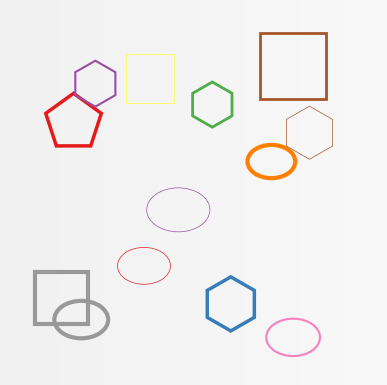[{"shape": "pentagon", "thickness": 2.5, "radius": 0.38, "center": [0.19, 0.682]}, {"shape": "oval", "thickness": 0.5, "radius": 0.34, "center": [0.372, 0.309]}, {"shape": "hexagon", "thickness": 2.5, "radius": 0.35, "center": [0.596, 0.211]}, {"shape": "hexagon", "thickness": 2, "radius": 0.29, "center": [0.548, 0.728]}, {"shape": "hexagon", "thickness": 1.5, "radius": 0.3, "center": [0.246, 0.783]}, {"shape": "oval", "thickness": 0.5, "radius": 0.41, "center": [0.46, 0.455]}, {"shape": "oval", "thickness": 3, "radius": 0.31, "center": [0.7, 0.58]}, {"shape": "square", "thickness": 0.5, "radius": 0.31, "center": [0.387, 0.796]}, {"shape": "square", "thickness": 2, "radius": 0.43, "center": [0.757, 0.829]}, {"shape": "hexagon", "thickness": 0.5, "radius": 0.34, "center": [0.799, 0.655]}, {"shape": "oval", "thickness": 1.5, "radius": 0.35, "center": [0.756, 0.124]}, {"shape": "square", "thickness": 3, "radius": 0.34, "center": [0.159, 0.226]}, {"shape": "oval", "thickness": 3, "radius": 0.35, "center": [0.21, 0.17]}]